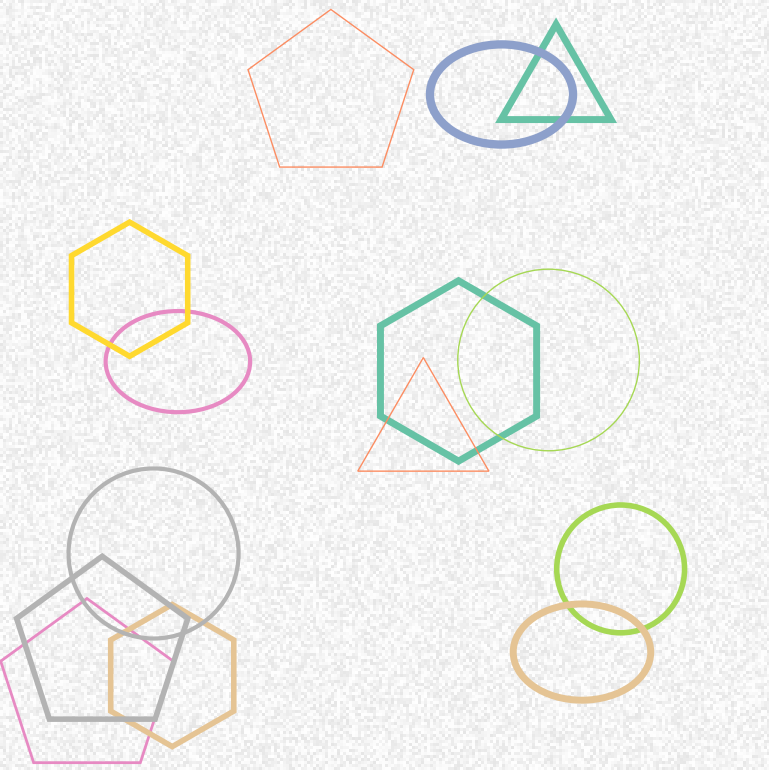[{"shape": "hexagon", "thickness": 2.5, "radius": 0.59, "center": [0.596, 0.518]}, {"shape": "triangle", "thickness": 2.5, "radius": 0.41, "center": [0.722, 0.886]}, {"shape": "pentagon", "thickness": 0.5, "radius": 0.57, "center": [0.43, 0.875]}, {"shape": "triangle", "thickness": 0.5, "radius": 0.49, "center": [0.55, 0.437]}, {"shape": "oval", "thickness": 3, "radius": 0.46, "center": [0.651, 0.877]}, {"shape": "oval", "thickness": 1.5, "radius": 0.47, "center": [0.231, 0.53]}, {"shape": "pentagon", "thickness": 1, "radius": 0.59, "center": [0.113, 0.105]}, {"shape": "circle", "thickness": 2, "radius": 0.42, "center": [0.806, 0.261]}, {"shape": "circle", "thickness": 0.5, "radius": 0.59, "center": [0.712, 0.532]}, {"shape": "hexagon", "thickness": 2, "radius": 0.44, "center": [0.168, 0.624]}, {"shape": "oval", "thickness": 2.5, "radius": 0.45, "center": [0.756, 0.153]}, {"shape": "hexagon", "thickness": 2, "radius": 0.46, "center": [0.224, 0.123]}, {"shape": "circle", "thickness": 1.5, "radius": 0.55, "center": [0.199, 0.281]}, {"shape": "pentagon", "thickness": 2, "radius": 0.58, "center": [0.133, 0.161]}]